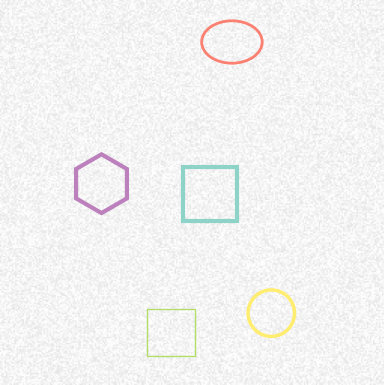[{"shape": "square", "thickness": 3, "radius": 0.35, "center": [0.546, 0.496]}, {"shape": "oval", "thickness": 2, "radius": 0.39, "center": [0.602, 0.891]}, {"shape": "square", "thickness": 1, "radius": 0.31, "center": [0.444, 0.137]}, {"shape": "hexagon", "thickness": 3, "radius": 0.38, "center": [0.264, 0.523]}, {"shape": "circle", "thickness": 2.5, "radius": 0.3, "center": [0.705, 0.187]}]